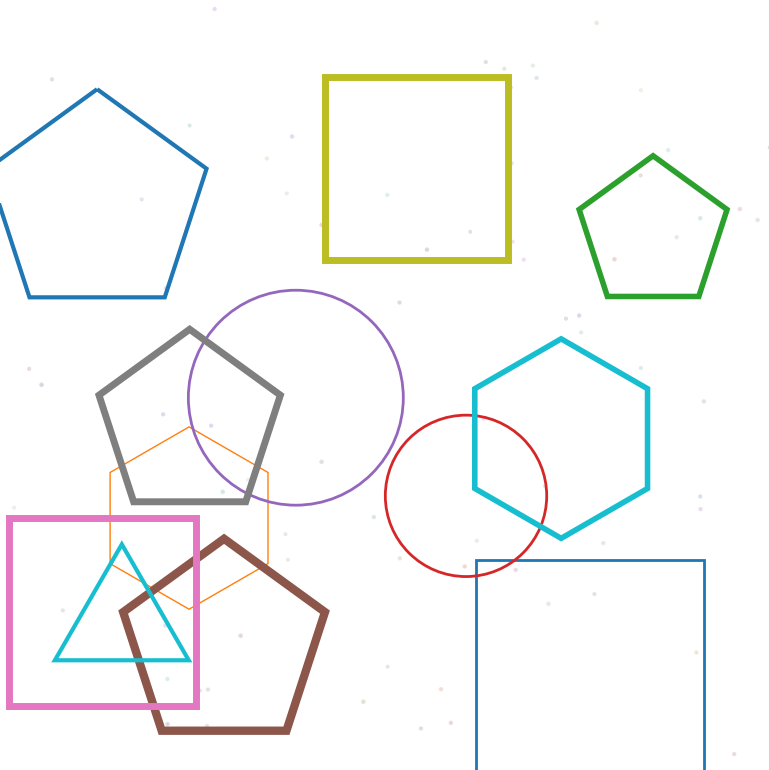[{"shape": "square", "thickness": 1, "radius": 0.74, "center": [0.766, 0.125]}, {"shape": "pentagon", "thickness": 1.5, "radius": 0.75, "center": [0.126, 0.735]}, {"shape": "hexagon", "thickness": 0.5, "radius": 0.59, "center": [0.246, 0.327]}, {"shape": "pentagon", "thickness": 2, "radius": 0.5, "center": [0.848, 0.697]}, {"shape": "circle", "thickness": 1, "radius": 0.52, "center": [0.605, 0.356]}, {"shape": "circle", "thickness": 1, "radius": 0.7, "center": [0.384, 0.483]}, {"shape": "pentagon", "thickness": 3, "radius": 0.69, "center": [0.291, 0.162]}, {"shape": "square", "thickness": 2.5, "radius": 0.61, "center": [0.133, 0.206]}, {"shape": "pentagon", "thickness": 2.5, "radius": 0.62, "center": [0.246, 0.449]}, {"shape": "square", "thickness": 2.5, "radius": 0.59, "center": [0.54, 0.782]}, {"shape": "triangle", "thickness": 1.5, "radius": 0.5, "center": [0.158, 0.193]}, {"shape": "hexagon", "thickness": 2, "radius": 0.65, "center": [0.729, 0.43]}]